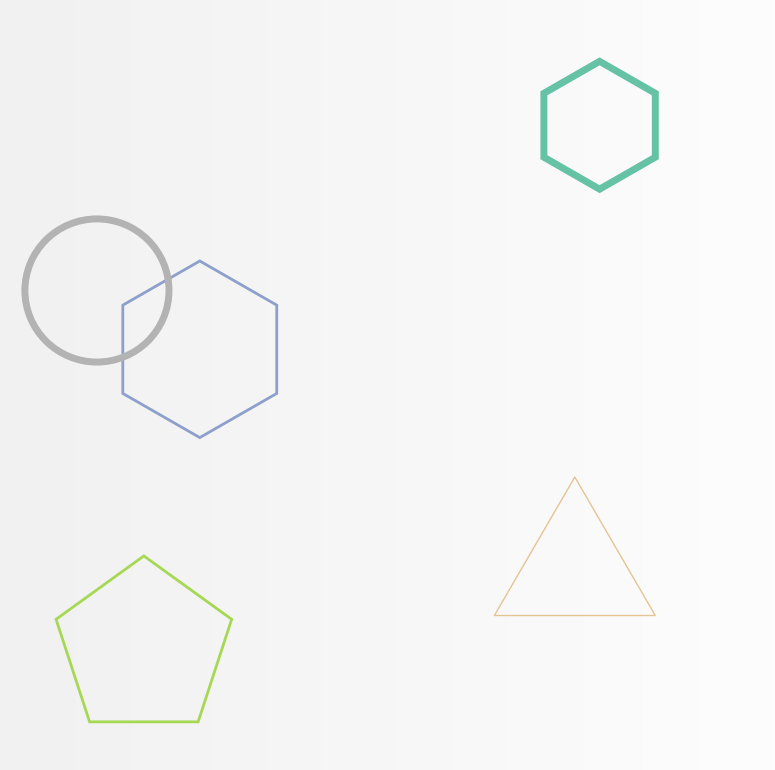[{"shape": "hexagon", "thickness": 2.5, "radius": 0.42, "center": [0.774, 0.837]}, {"shape": "hexagon", "thickness": 1, "radius": 0.57, "center": [0.258, 0.546]}, {"shape": "pentagon", "thickness": 1, "radius": 0.6, "center": [0.186, 0.159]}, {"shape": "triangle", "thickness": 0.5, "radius": 0.6, "center": [0.742, 0.261]}, {"shape": "circle", "thickness": 2.5, "radius": 0.46, "center": [0.125, 0.623]}]